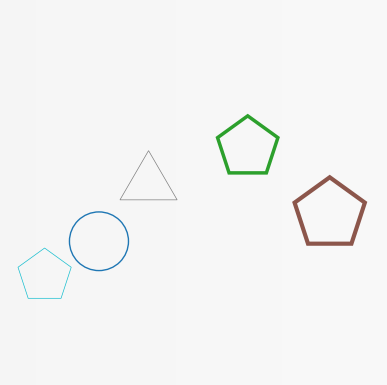[{"shape": "circle", "thickness": 1, "radius": 0.38, "center": [0.255, 0.373]}, {"shape": "pentagon", "thickness": 2.5, "radius": 0.41, "center": [0.639, 0.617]}, {"shape": "pentagon", "thickness": 3, "radius": 0.48, "center": [0.851, 0.444]}, {"shape": "triangle", "thickness": 0.5, "radius": 0.43, "center": [0.383, 0.524]}, {"shape": "pentagon", "thickness": 0.5, "radius": 0.36, "center": [0.115, 0.284]}]